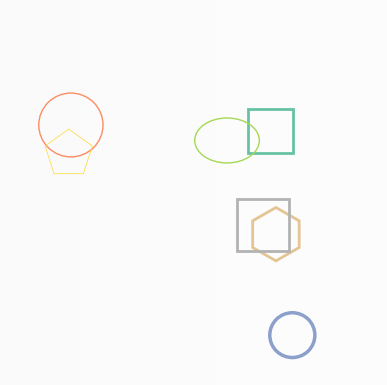[{"shape": "square", "thickness": 2, "radius": 0.29, "center": [0.699, 0.66]}, {"shape": "circle", "thickness": 1, "radius": 0.41, "center": [0.183, 0.675]}, {"shape": "circle", "thickness": 2.5, "radius": 0.29, "center": [0.754, 0.129]}, {"shape": "oval", "thickness": 1, "radius": 0.42, "center": [0.586, 0.635]}, {"shape": "pentagon", "thickness": 0.5, "radius": 0.32, "center": [0.177, 0.601]}, {"shape": "hexagon", "thickness": 2, "radius": 0.35, "center": [0.712, 0.392]}, {"shape": "square", "thickness": 2, "radius": 0.34, "center": [0.679, 0.415]}]